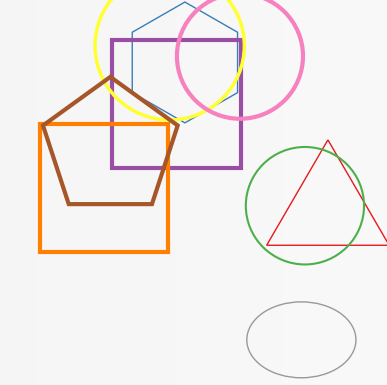[{"shape": "triangle", "thickness": 1, "radius": 0.91, "center": [0.846, 0.454]}, {"shape": "hexagon", "thickness": 1, "radius": 0.78, "center": [0.477, 0.838]}, {"shape": "circle", "thickness": 1.5, "radius": 0.76, "center": [0.787, 0.466]}, {"shape": "square", "thickness": 3, "radius": 0.83, "center": [0.456, 0.73]}, {"shape": "square", "thickness": 3, "radius": 0.83, "center": [0.268, 0.512]}, {"shape": "circle", "thickness": 2.5, "radius": 0.96, "center": [0.438, 0.881]}, {"shape": "pentagon", "thickness": 3, "radius": 0.91, "center": [0.285, 0.618]}, {"shape": "circle", "thickness": 3, "radius": 0.81, "center": [0.619, 0.854]}, {"shape": "oval", "thickness": 1, "radius": 0.7, "center": [0.778, 0.117]}]